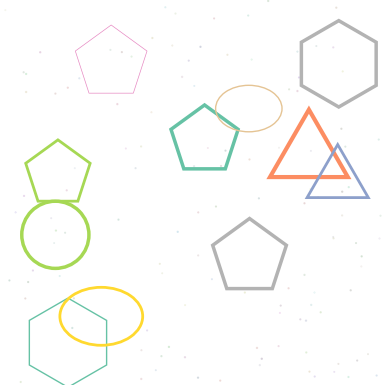[{"shape": "hexagon", "thickness": 1, "radius": 0.58, "center": [0.177, 0.11]}, {"shape": "pentagon", "thickness": 2.5, "radius": 0.46, "center": [0.531, 0.636]}, {"shape": "triangle", "thickness": 3, "radius": 0.58, "center": [0.802, 0.598]}, {"shape": "triangle", "thickness": 2, "radius": 0.46, "center": [0.877, 0.533]}, {"shape": "pentagon", "thickness": 0.5, "radius": 0.49, "center": [0.289, 0.837]}, {"shape": "pentagon", "thickness": 2, "radius": 0.44, "center": [0.15, 0.549]}, {"shape": "circle", "thickness": 2.5, "radius": 0.44, "center": [0.144, 0.39]}, {"shape": "oval", "thickness": 2, "radius": 0.54, "center": [0.263, 0.178]}, {"shape": "oval", "thickness": 1, "radius": 0.43, "center": [0.646, 0.718]}, {"shape": "hexagon", "thickness": 2.5, "radius": 0.56, "center": [0.88, 0.834]}, {"shape": "pentagon", "thickness": 2.5, "radius": 0.5, "center": [0.648, 0.332]}]